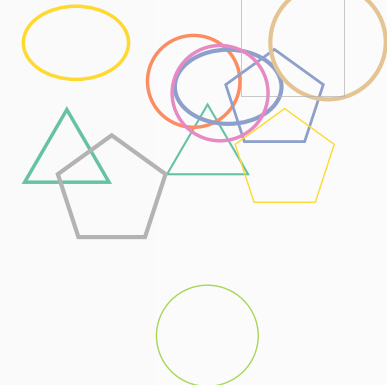[{"shape": "triangle", "thickness": 2.5, "radius": 0.63, "center": [0.172, 0.59]}, {"shape": "triangle", "thickness": 1.5, "radius": 0.6, "center": [0.536, 0.608]}, {"shape": "circle", "thickness": 2.5, "radius": 0.6, "center": [0.5, 0.789]}, {"shape": "oval", "thickness": 3, "radius": 0.69, "center": [0.589, 0.775]}, {"shape": "pentagon", "thickness": 2, "radius": 0.66, "center": [0.708, 0.739]}, {"shape": "circle", "thickness": 2.5, "radius": 0.62, "center": [0.568, 0.758]}, {"shape": "circle", "thickness": 1, "radius": 0.66, "center": [0.535, 0.128]}, {"shape": "pentagon", "thickness": 1, "radius": 0.67, "center": [0.735, 0.583]}, {"shape": "oval", "thickness": 2.5, "radius": 0.68, "center": [0.196, 0.889]}, {"shape": "circle", "thickness": 3, "radius": 0.74, "center": [0.847, 0.891]}, {"shape": "square", "thickness": 0.5, "radius": 0.67, "center": [0.755, 0.884]}, {"shape": "pentagon", "thickness": 3, "radius": 0.73, "center": [0.288, 0.502]}]